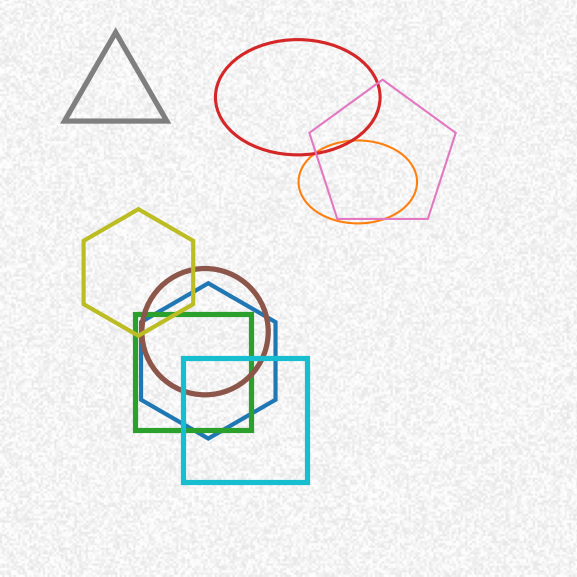[{"shape": "hexagon", "thickness": 2, "radius": 0.67, "center": [0.361, 0.374]}, {"shape": "oval", "thickness": 1, "radius": 0.51, "center": [0.62, 0.684]}, {"shape": "square", "thickness": 2.5, "radius": 0.5, "center": [0.335, 0.355]}, {"shape": "oval", "thickness": 1.5, "radius": 0.71, "center": [0.516, 0.831]}, {"shape": "circle", "thickness": 2.5, "radius": 0.55, "center": [0.355, 0.425]}, {"shape": "pentagon", "thickness": 1, "radius": 0.67, "center": [0.662, 0.728]}, {"shape": "triangle", "thickness": 2.5, "radius": 0.51, "center": [0.2, 0.841]}, {"shape": "hexagon", "thickness": 2, "radius": 0.55, "center": [0.24, 0.527]}, {"shape": "square", "thickness": 2.5, "radius": 0.54, "center": [0.424, 0.272]}]